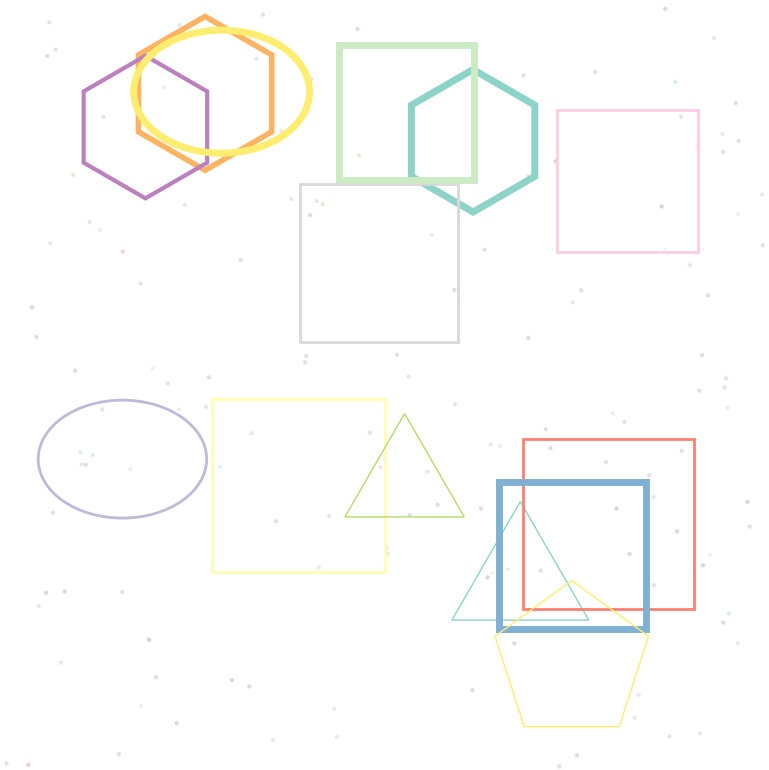[{"shape": "hexagon", "thickness": 2.5, "radius": 0.46, "center": [0.614, 0.817]}, {"shape": "triangle", "thickness": 0.5, "radius": 0.51, "center": [0.676, 0.246]}, {"shape": "square", "thickness": 1, "radius": 0.56, "center": [0.387, 0.369]}, {"shape": "oval", "thickness": 1, "radius": 0.55, "center": [0.159, 0.404]}, {"shape": "square", "thickness": 1, "radius": 0.55, "center": [0.79, 0.32]}, {"shape": "square", "thickness": 2.5, "radius": 0.48, "center": [0.743, 0.279]}, {"shape": "hexagon", "thickness": 2, "radius": 0.5, "center": [0.266, 0.879]}, {"shape": "triangle", "thickness": 0.5, "radius": 0.45, "center": [0.525, 0.373]}, {"shape": "square", "thickness": 1, "radius": 0.46, "center": [0.815, 0.765]}, {"shape": "square", "thickness": 1, "radius": 0.51, "center": [0.492, 0.659]}, {"shape": "hexagon", "thickness": 1.5, "radius": 0.46, "center": [0.189, 0.835]}, {"shape": "square", "thickness": 2.5, "radius": 0.44, "center": [0.528, 0.854]}, {"shape": "oval", "thickness": 2.5, "radius": 0.57, "center": [0.288, 0.881]}, {"shape": "pentagon", "thickness": 0.5, "radius": 0.52, "center": [0.743, 0.141]}]